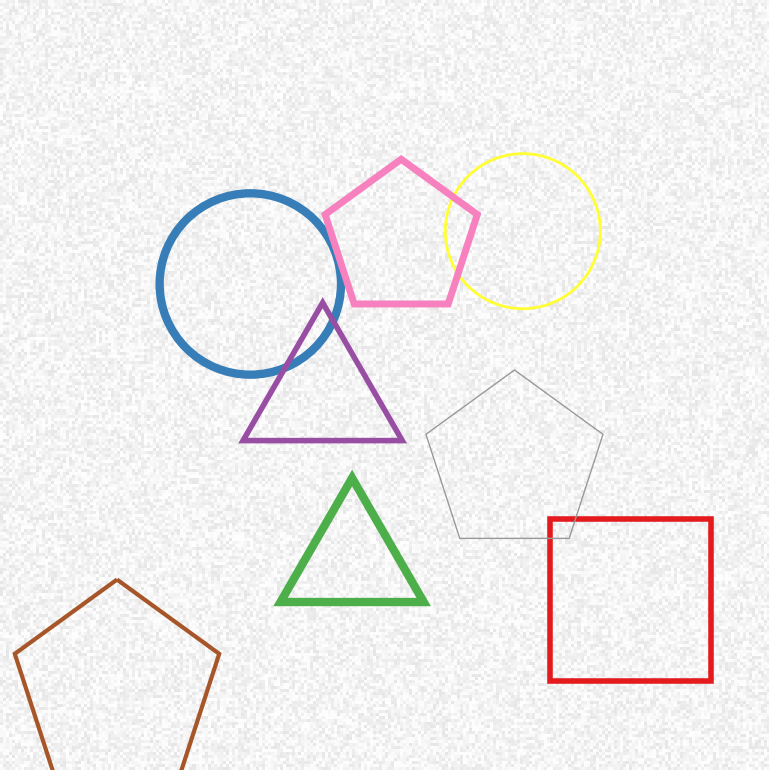[{"shape": "square", "thickness": 2, "radius": 0.52, "center": [0.819, 0.221]}, {"shape": "circle", "thickness": 3, "radius": 0.59, "center": [0.325, 0.631]}, {"shape": "triangle", "thickness": 3, "radius": 0.54, "center": [0.457, 0.272]}, {"shape": "triangle", "thickness": 2, "radius": 0.6, "center": [0.419, 0.487]}, {"shape": "circle", "thickness": 1, "radius": 0.5, "center": [0.679, 0.7]}, {"shape": "pentagon", "thickness": 1.5, "radius": 0.7, "center": [0.152, 0.108]}, {"shape": "pentagon", "thickness": 2.5, "radius": 0.52, "center": [0.521, 0.689]}, {"shape": "pentagon", "thickness": 0.5, "radius": 0.6, "center": [0.668, 0.399]}]